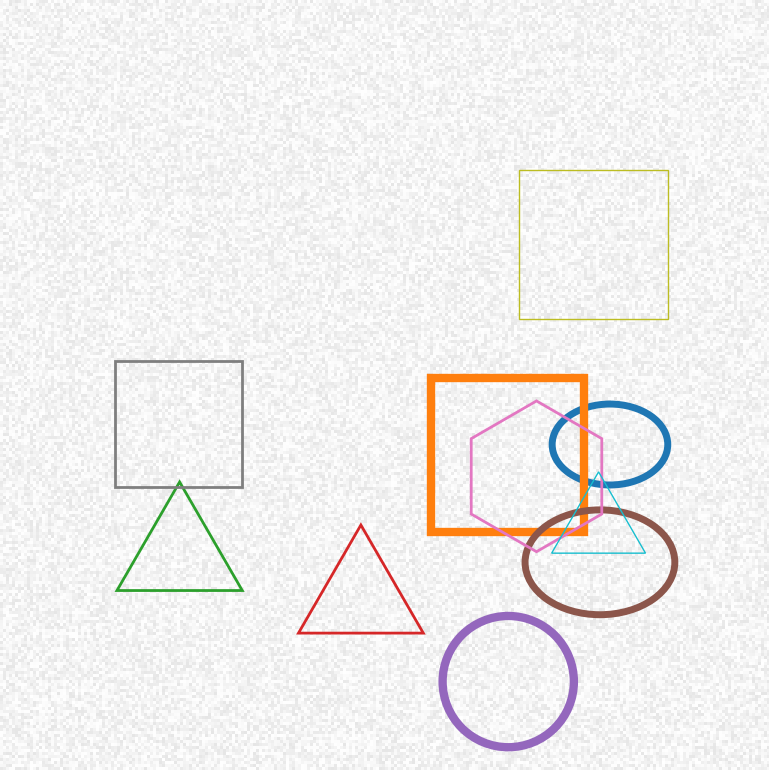[{"shape": "oval", "thickness": 2.5, "radius": 0.38, "center": [0.792, 0.423]}, {"shape": "square", "thickness": 3, "radius": 0.5, "center": [0.659, 0.409]}, {"shape": "triangle", "thickness": 1, "radius": 0.47, "center": [0.233, 0.28]}, {"shape": "triangle", "thickness": 1, "radius": 0.47, "center": [0.469, 0.225]}, {"shape": "circle", "thickness": 3, "radius": 0.43, "center": [0.66, 0.115]}, {"shape": "oval", "thickness": 2.5, "radius": 0.49, "center": [0.779, 0.27]}, {"shape": "hexagon", "thickness": 1, "radius": 0.49, "center": [0.697, 0.381]}, {"shape": "square", "thickness": 1, "radius": 0.41, "center": [0.232, 0.449]}, {"shape": "square", "thickness": 0.5, "radius": 0.48, "center": [0.771, 0.682]}, {"shape": "triangle", "thickness": 0.5, "radius": 0.35, "center": [0.777, 0.317]}]